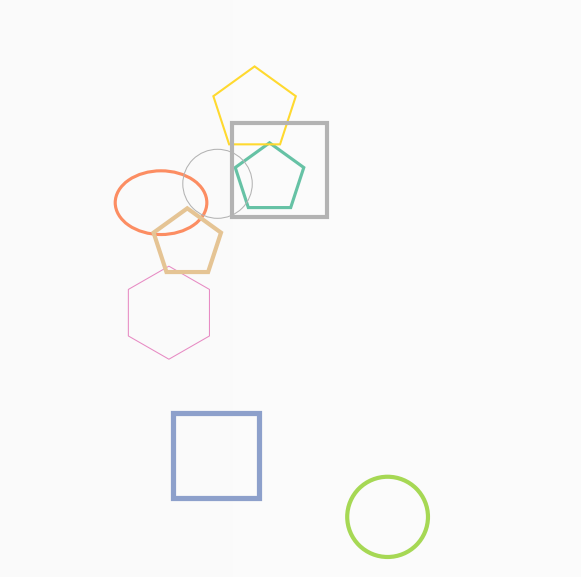[{"shape": "pentagon", "thickness": 1.5, "radius": 0.31, "center": [0.464, 0.69]}, {"shape": "oval", "thickness": 1.5, "radius": 0.39, "center": [0.277, 0.648]}, {"shape": "square", "thickness": 2.5, "radius": 0.37, "center": [0.371, 0.21]}, {"shape": "hexagon", "thickness": 0.5, "radius": 0.4, "center": [0.291, 0.458]}, {"shape": "circle", "thickness": 2, "radius": 0.35, "center": [0.667, 0.104]}, {"shape": "pentagon", "thickness": 1, "radius": 0.37, "center": [0.438, 0.81]}, {"shape": "pentagon", "thickness": 2, "radius": 0.3, "center": [0.322, 0.577]}, {"shape": "square", "thickness": 2, "radius": 0.41, "center": [0.481, 0.705]}, {"shape": "circle", "thickness": 0.5, "radius": 0.3, "center": [0.374, 0.681]}]